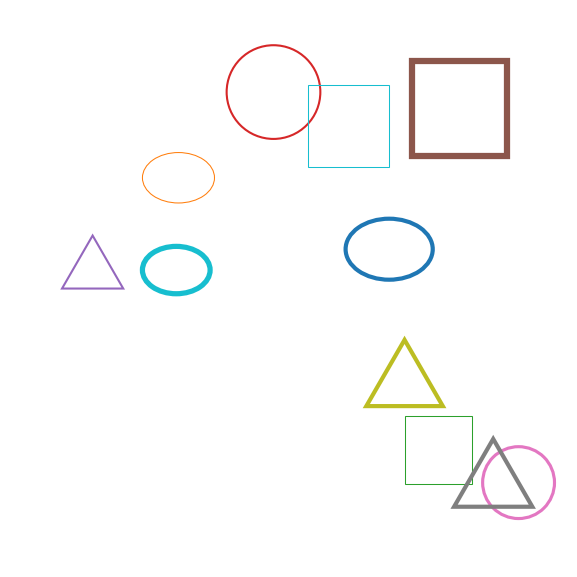[{"shape": "oval", "thickness": 2, "radius": 0.38, "center": [0.674, 0.568]}, {"shape": "oval", "thickness": 0.5, "radius": 0.31, "center": [0.309, 0.691]}, {"shape": "square", "thickness": 0.5, "radius": 0.29, "center": [0.76, 0.22]}, {"shape": "circle", "thickness": 1, "radius": 0.41, "center": [0.474, 0.84]}, {"shape": "triangle", "thickness": 1, "radius": 0.31, "center": [0.16, 0.53]}, {"shape": "square", "thickness": 3, "radius": 0.41, "center": [0.796, 0.811]}, {"shape": "circle", "thickness": 1.5, "radius": 0.31, "center": [0.898, 0.163]}, {"shape": "triangle", "thickness": 2, "radius": 0.39, "center": [0.854, 0.161]}, {"shape": "triangle", "thickness": 2, "radius": 0.38, "center": [0.701, 0.334]}, {"shape": "oval", "thickness": 2.5, "radius": 0.29, "center": [0.305, 0.532]}, {"shape": "square", "thickness": 0.5, "radius": 0.35, "center": [0.603, 0.781]}]